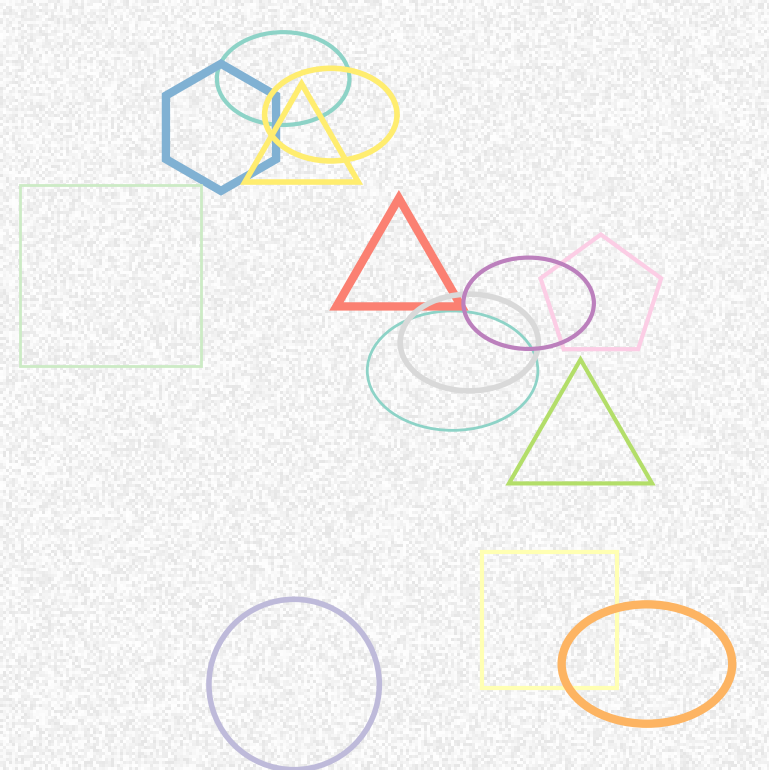[{"shape": "oval", "thickness": 1.5, "radius": 0.43, "center": [0.368, 0.898]}, {"shape": "oval", "thickness": 1, "radius": 0.55, "center": [0.588, 0.519]}, {"shape": "square", "thickness": 1.5, "radius": 0.44, "center": [0.713, 0.195]}, {"shape": "circle", "thickness": 2, "radius": 0.55, "center": [0.382, 0.111]}, {"shape": "triangle", "thickness": 3, "radius": 0.47, "center": [0.518, 0.649]}, {"shape": "hexagon", "thickness": 3, "radius": 0.41, "center": [0.287, 0.835]}, {"shape": "oval", "thickness": 3, "radius": 0.55, "center": [0.84, 0.138]}, {"shape": "triangle", "thickness": 1.5, "radius": 0.54, "center": [0.754, 0.426]}, {"shape": "pentagon", "thickness": 1.5, "radius": 0.41, "center": [0.78, 0.613]}, {"shape": "oval", "thickness": 2, "radius": 0.45, "center": [0.609, 0.555]}, {"shape": "oval", "thickness": 1.5, "radius": 0.42, "center": [0.687, 0.606]}, {"shape": "square", "thickness": 1, "radius": 0.59, "center": [0.143, 0.642]}, {"shape": "oval", "thickness": 2, "radius": 0.43, "center": [0.43, 0.851]}, {"shape": "triangle", "thickness": 2, "radius": 0.43, "center": [0.392, 0.806]}]